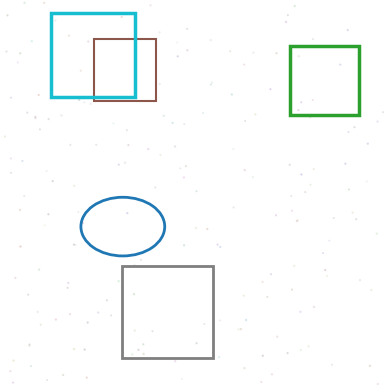[{"shape": "oval", "thickness": 2, "radius": 0.54, "center": [0.319, 0.411]}, {"shape": "square", "thickness": 2.5, "radius": 0.45, "center": [0.843, 0.792]}, {"shape": "square", "thickness": 1.5, "radius": 0.4, "center": [0.324, 0.818]}, {"shape": "square", "thickness": 2, "radius": 0.6, "center": [0.435, 0.189]}, {"shape": "square", "thickness": 2.5, "radius": 0.55, "center": [0.241, 0.858]}]